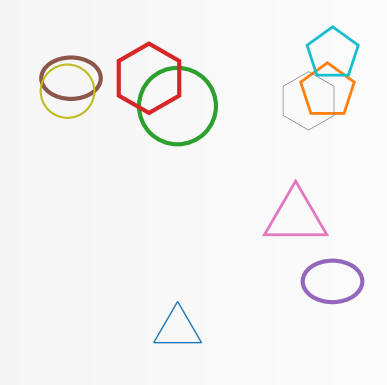[{"shape": "triangle", "thickness": 1, "radius": 0.36, "center": [0.458, 0.146]}, {"shape": "pentagon", "thickness": 2, "radius": 0.36, "center": [0.845, 0.764]}, {"shape": "circle", "thickness": 3, "radius": 0.5, "center": [0.458, 0.724]}, {"shape": "hexagon", "thickness": 3, "radius": 0.45, "center": [0.385, 0.797]}, {"shape": "oval", "thickness": 3, "radius": 0.38, "center": [0.858, 0.269]}, {"shape": "oval", "thickness": 3, "radius": 0.38, "center": [0.183, 0.797]}, {"shape": "triangle", "thickness": 2, "radius": 0.46, "center": [0.763, 0.437]}, {"shape": "hexagon", "thickness": 0.5, "radius": 0.38, "center": [0.796, 0.738]}, {"shape": "circle", "thickness": 1.5, "radius": 0.35, "center": [0.174, 0.763]}, {"shape": "pentagon", "thickness": 2, "radius": 0.35, "center": [0.859, 0.861]}]